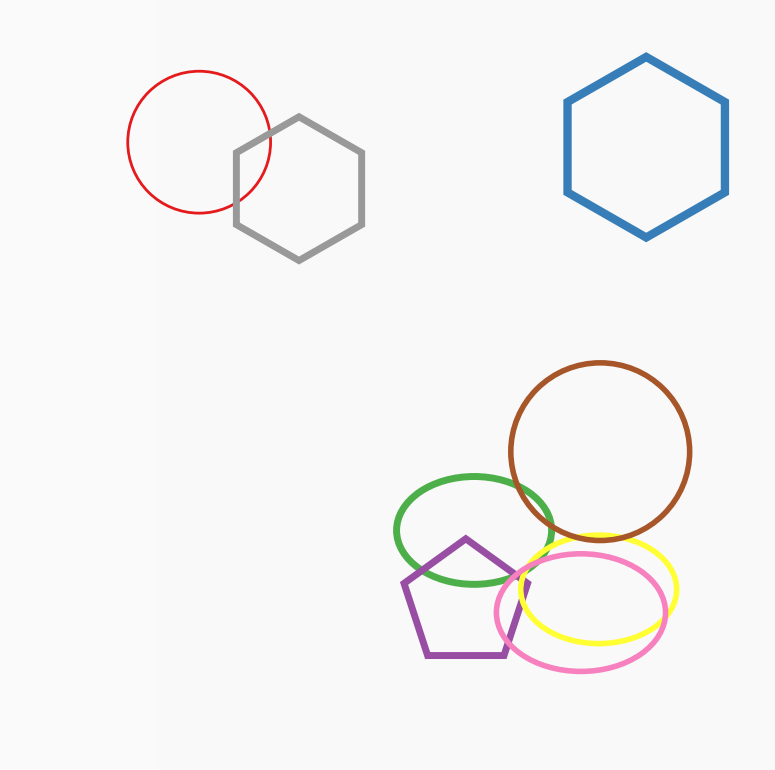[{"shape": "circle", "thickness": 1, "radius": 0.46, "center": [0.257, 0.815]}, {"shape": "hexagon", "thickness": 3, "radius": 0.59, "center": [0.834, 0.809]}, {"shape": "oval", "thickness": 2.5, "radius": 0.5, "center": [0.612, 0.311]}, {"shape": "pentagon", "thickness": 2.5, "radius": 0.42, "center": [0.601, 0.216]}, {"shape": "oval", "thickness": 2, "radius": 0.5, "center": [0.773, 0.235]}, {"shape": "circle", "thickness": 2, "radius": 0.58, "center": [0.774, 0.413]}, {"shape": "oval", "thickness": 2, "radius": 0.55, "center": [0.75, 0.204]}, {"shape": "hexagon", "thickness": 2.5, "radius": 0.47, "center": [0.386, 0.755]}]